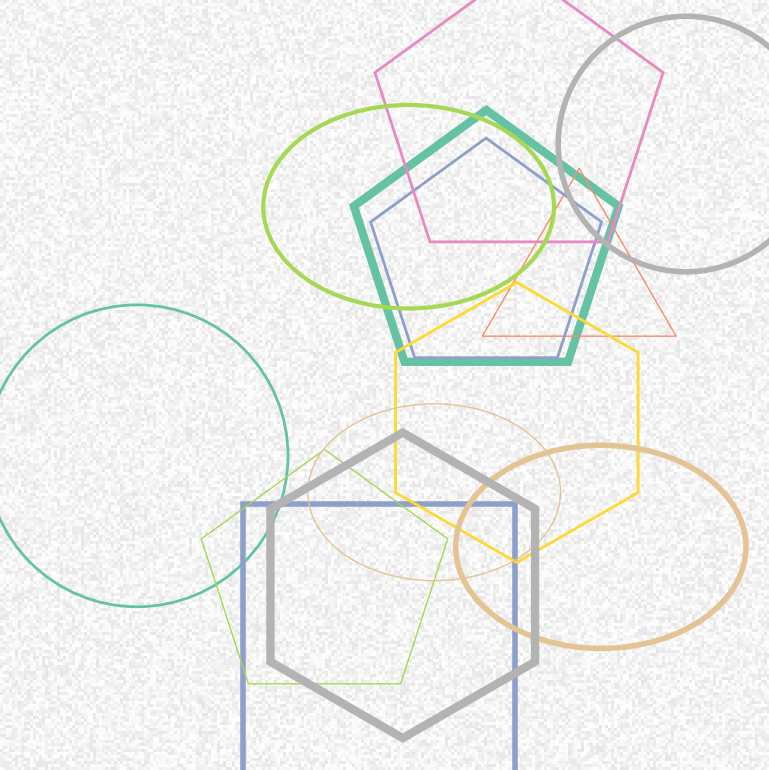[{"shape": "pentagon", "thickness": 3, "radius": 0.9, "center": [0.631, 0.676]}, {"shape": "circle", "thickness": 1, "radius": 0.98, "center": [0.178, 0.408]}, {"shape": "triangle", "thickness": 0.5, "radius": 0.73, "center": [0.752, 0.636]}, {"shape": "pentagon", "thickness": 1, "radius": 0.79, "center": [0.631, 0.663]}, {"shape": "square", "thickness": 2, "radius": 0.88, "center": [0.492, 0.168]}, {"shape": "pentagon", "thickness": 1, "radius": 0.98, "center": [0.674, 0.845]}, {"shape": "pentagon", "thickness": 0.5, "radius": 0.84, "center": [0.421, 0.248]}, {"shape": "oval", "thickness": 1.5, "radius": 0.94, "center": [0.531, 0.732]}, {"shape": "hexagon", "thickness": 1, "radius": 0.91, "center": [0.671, 0.451]}, {"shape": "oval", "thickness": 0.5, "radius": 0.82, "center": [0.564, 0.361]}, {"shape": "oval", "thickness": 2, "radius": 0.94, "center": [0.78, 0.29]}, {"shape": "circle", "thickness": 2, "radius": 0.83, "center": [0.891, 0.813]}, {"shape": "hexagon", "thickness": 3, "radius": 0.99, "center": [0.523, 0.24]}]